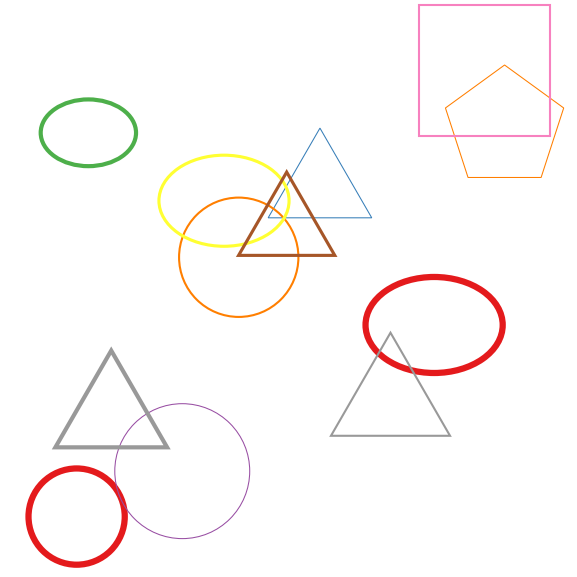[{"shape": "oval", "thickness": 3, "radius": 0.59, "center": [0.752, 0.436]}, {"shape": "circle", "thickness": 3, "radius": 0.42, "center": [0.133, 0.105]}, {"shape": "triangle", "thickness": 0.5, "radius": 0.52, "center": [0.554, 0.674]}, {"shape": "oval", "thickness": 2, "radius": 0.41, "center": [0.153, 0.769]}, {"shape": "circle", "thickness": 0.5, "radius": 0.58, "center": [0.316, 0.183]}, {"shape": "circle", "thickness": 1, "radius": 0.52, "center": [0.413, 0.554]}, {"shape": "pentagon", "thickness": 0.5, "radius": 0.54, "center": [0.874, 0.779]}, {"shape": "oval", "thickness": 1.5, "radius": 0.56, "center": [0.388, 0.652]}, {"shape": "triangle", "thickness": 1.5, "radius": 0.48, "center": [0.496, 0.605]}, {"shape": "square", "thickness": 1, "radius": 0.57, "center": [0.838, 0.877]}, {"shape": "triangle", "thickness": 1, "radius": 0.6, "center": [0.676, 0.304]}, {"shape": "triangle", "thickness": 2, "radius": 0.56, "center": [0.193, 0.28]}]